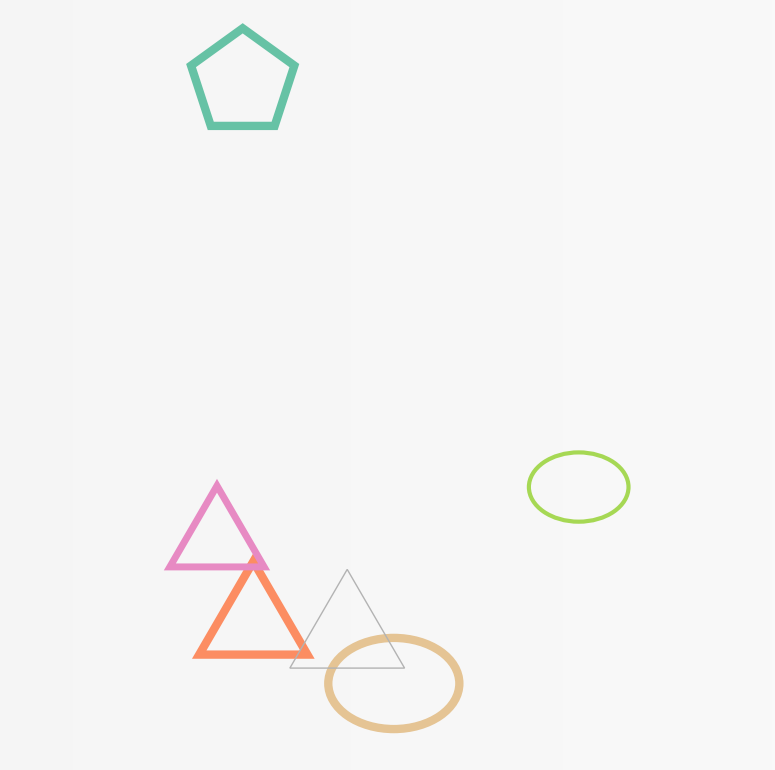[{"shape": "pentagon", "thickness": 3, "radius": 0.35, "center": [0.313, 0.893]}, {"shape": "triangle", "thickness": 3, "radius": 0.4, "center": [0.327, 0.19]}, {"shape": "triangle", "thickness": 2.5, "radius": 0.35, "center": [0.28, 0.299]}, {"shape": "oval", "thickness": 1.5, "radius": 0.32, "center": [0.747, 0.367]}, {"shape": "oval", "thickness": 3, "radius": 0.42, "center": [0.508, 0.112]}, {"shape": "triangle", "thickness": 0.5, "radius": 0.43, "center": [0.448, 0.175]}]